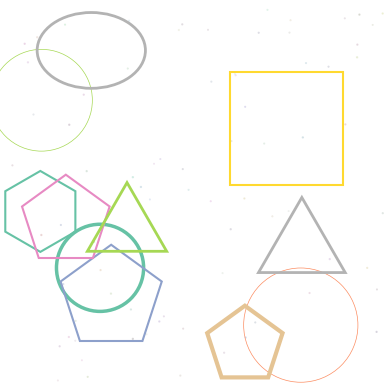[{"shape": "hexagon", "thickness": 1.5, "radius": 0.53, "center": [0.105, 0.451]}, {"shape": "circle", "thickness": 2.5, "radius": 0.57, "center": [0.26, 0.304]}, {"shape": "circle", "thickness": 0.5, "radius": 0.74, "center": [0.781, 0.156]}, {"shape": "pentagon", "thickness": 1.5, "radius": 0.69, "center": [0.289, 0.226]}, {"shape": "pentagon", "thickness": 1.5, "radius": 0.6, "center": [0.171, 0.427]}, {"shape": "circle", "thickness": 0.5, "radius": 0.66, "center": [0.108, 0.74]}, {"shape": "triangle", "thickness": 2, "radius": 0.59, "center": [0.33, 0.407]}, {"shape": "square", "thickness": 1.5, "radius": 0.73, "center": [0.744, 0.666]}, {"shape": "pentagon", "thickness": 3, "radius": 0.51, "center": [0.636, 0.103]}, {"shape": "triangle", "thickness": 2, "radius": 0.65, "center": [0.784, 0.357]}, {"shape": "oval", "thickness": 2, "radius": 0.7, "center": [0.237, 0.869]}]